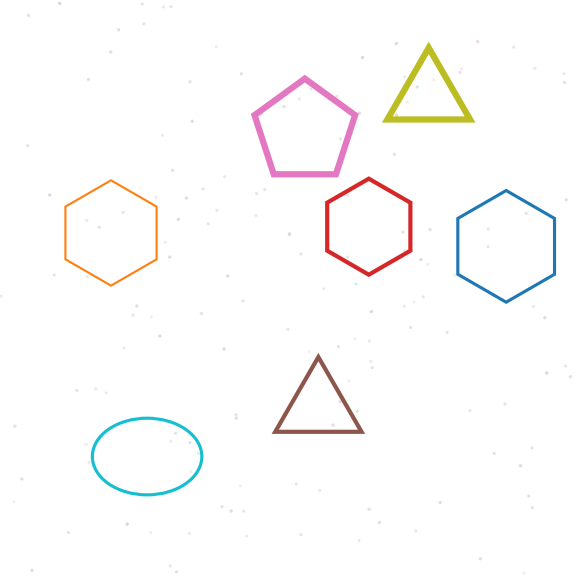[{"shape": "hexagon", "thickness": 1.5, "radius": 0.48, "center": [0.876, 0.573]}, {"shape": "hexagon", "thickness": 1, "radius": 0.46, "center": [0.192, 0.596]}, {"shape": "hexagon", "thickness": 2, "radius": 0.42, "center": [0.639, 0.607]}, {"shape": "triangle", "thickness": 2, "radius": 0.43, "center": [0.551, 0.295]}, {"shape": "pentagon", "thickness": 3, "radius": 0.46, "center": [0.528, 0.771]}, {"shape": "triangle", "thickness": 3, "radius": 0.41, "center": [0.742, 0.834]}, {"shape": "oval", "thickness": 1.5, "radius": 0.47, "center": [0.255, 0.209]}]